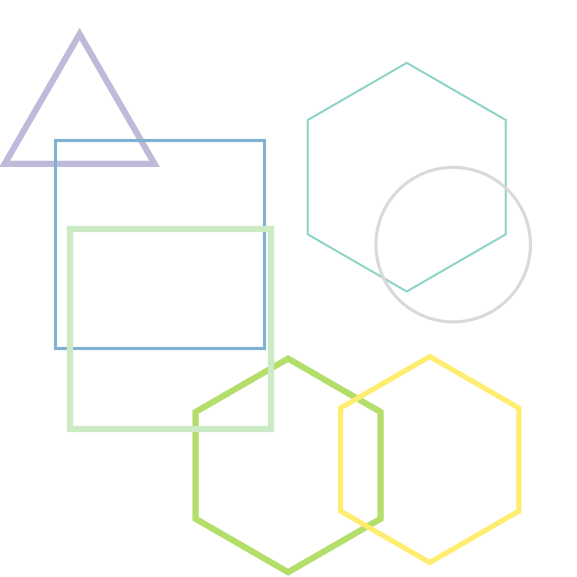[{"shape": "hexagon", "thickness": 1, "radius": 0.99, "center": [0.704, 0.692]}, {"shape": "triangle", "thickness": 3, "radius": 0.75, "center": [0.138, 0.79]}, {"shape": "square", "thickness": 1.5, "radius": 0.9, "center": [0.276, 0.577]}, {"shape": "hexagon", "thickness": 3, "radius": 0.92, "center": [0.499, 0.193]}, {"shape": "circle", "thickness": 1.5, "radius": 0.67, "center": [0.785, 0.576]}, {"shape": "square", "thickness": 3, "radius": 0.87, "center": [0.295, 0.429]}, {"shape": "hexagon", "thickness": 2.5, "radius": 0.89, "center": [0.744, 0.203]}]